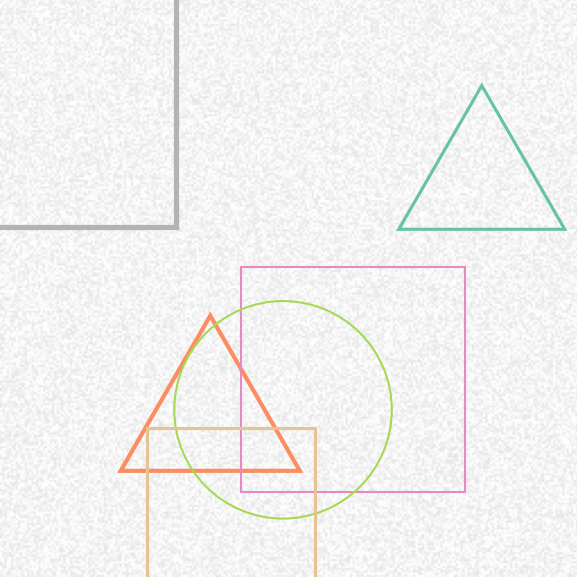[{"shape": "triangle", "thickness": 1.5, "radius": 0.83, "center": [0.834, 0.685]}, {"shape": "triangle", "thickness": 2, "radius": 0.9, "center": [0.364, 0.273]}, {"shape": "square", "thickness": 1, "radius": 0.97, "center": [0.612, 0.342]}, {"shape": "circle", "thickness": 1, "radius": 0.94, "center": [0.49, 0.289]}, {"shape": "square", "thickness": 1.5, "radius": 0.73, "center": [0.4, 0.112]}, {"shape": "square", "thickness": 2.5, "radius": 0.99, "center": [0.106, 0.805]}]